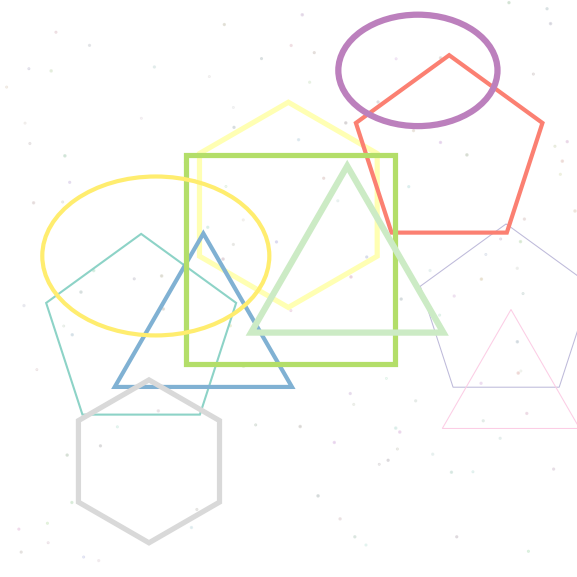[{"shape": "pentagon", "thickness": 1, "radius": 0.86, "center": [0.244, 0.421]}, {"shape": "hexagon", "thickness": 2.5, "radius": 0.89, "center": [0.499, 0.644]}, {"shape": "pentagon", "thickness": 0.5, "radius": 0.78, "center": [0.876, 0.455]}, {"shape": "pentagon", "thickness": 2, "radius": 0.85, "center": [0.778, 0.734]}, {"shape": "triangle", "thickness": 2, "radius": 0.89, "center": [0.352, 0.418]}, {"shape": "square", "thickness": 2.5, "radius": 0.91, "center": [0.504, 0.55]}, {"shape": "triangle", "thickness": 0.5, "radius": 0.69, "center": [0.885, 0.326]}, {"shape": "hexagon", "thickness": 2.5, "radius": 0.71, "center": [0.258, 0.2]}, {"shape": "oval", "thickness": 3, "radius": 0.69, "center": [0.724, 0.877]}, {"shape": "triangle", "thickness": 3, "radius": 0.96, "center": [0.601, 0.519]}, {"shape": "oval", "thickness": 2, "radius": 0.98, "center": [0.27, 0.556]}]